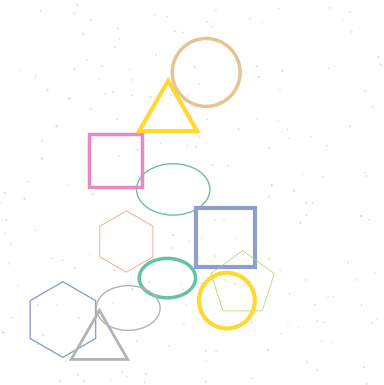[{"shape": "oval", "thickness": 1, "radius": 0.48, "center": [0.45, 0.508]}, {"shape": "oval", "thickness": 2.5, "radius": 0.37, "center": [0.435, 0.278]}, {"shape": "hexagon", "thickness": 0.5, "radius": 0.4, "center": [0.328, 0.373]}, {"shape": "hexagon", "thickness": 1, "radius": 0.49, "center": [0.163, 0.17]}, {"shape": "square", "thickness": 3, "radius": 0.39, "center": [0.586, 0.382]}, {"shape": "square", "thickness": 2.5, "radius": 0.34, "center": [0.299, 0.583]}, {"shape": "pentagon", "thickness": 0.5, "radius": 0.43, "center": [0.63, 0.263]}, {"shape": "circle", "thickness": 3, "radius": 0.36, "center": [0.589, 0.219]}, {"shape": "triangle", "thickness": 3, "radius": 0.44, "center": [0.437, 0.703]}, {"shape": "circle", "thickness": 2.5, "radius": 0.44, "center": [0.535, 0.812]}, {"shape": "oval", "thickness": 1, "radius": 0.41, "center": [0.333, 0.2]}, {"shape": "triangle", "thickness": 2, "radius": 0.42, "center": [0.258, 0.109]}]